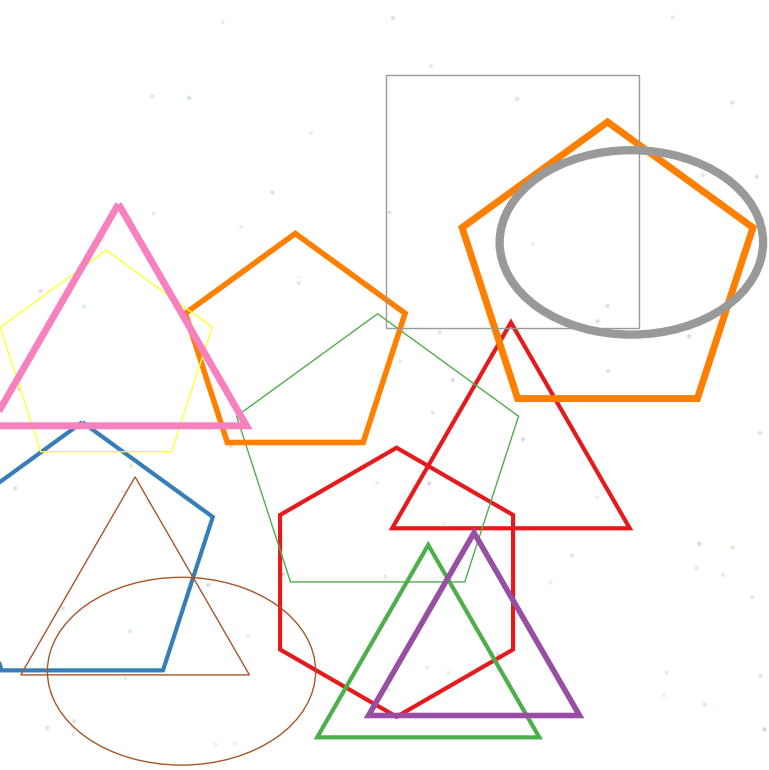[{"shape": "triangle", "thickness": 1.5, "radius": 0.89, "center": [0.664, 0.403]}, {"shape": "hexagon", "thickness": 1.5, "radius": 0.87, "center": [0.515, 0.244]}, {"shape": "pentagon", "thickness": 1.5, "radius": 0.89, "center": [0.107, 0.274]}, {"shape": "pentagon", "thickness": 0.5, "radius": 0.96, "center": [0.49, 0.4]}, {"shape": "triangle", "thickness": 1.5, "radius": 0.83, "center": [0.556, 0.126]}, {"shape": "triangle", "thickness": 2, "radius": 0.79, "center": [0.616, 0.15]}, {"shape": "pentagon", "thickness": 2, "radius": 0.75, "center": [0.383, 0.547]}, {"shape": "pentagon", "thickness": 2.5, "radius": 0.99, "center": [0.789, 0.643]}, {"shape": "pentagon", "thickness": 0.5, "radius": 0.72, "center": [0.138, 0.53]}, {"shape": "triangle", "thickness": 0.5, "radius": 0.86, "center": [0.175, 0.209]}, {"shape": "oval", "thickness": 0.5, "radius": 0.87, "center": [0.236, 0.128]}, {"shape": "triangle", "thickness": 2.5, "radius": 0.96, "center": [0.154, 0.543]}, {"shape": "oval", "thickness": 3, "radius": 0.86, "center": [0.82, 0.685]}, {"shape": "square", "thickness": 0.5, "radius": 0.82, "center": [0.666, 0.738]}]